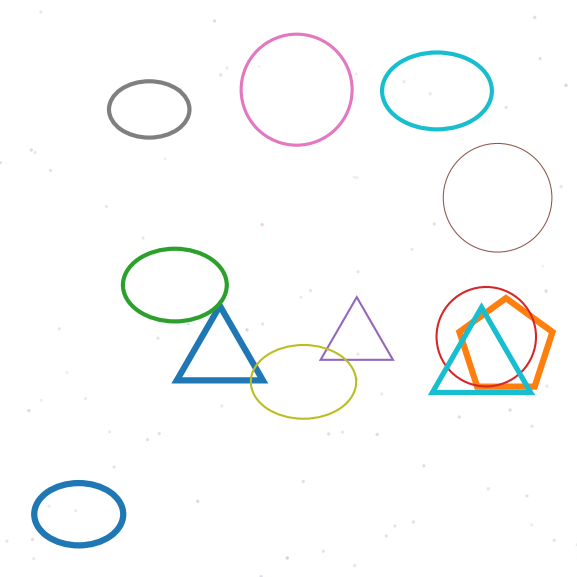[{"shape": "triangle", "thickness": 3, "radius": 0.43, "center": [0.381, 0.384]}, {"shape": "oval", "thickness": 3, "radius": 0.39, "center": [0.136, 0.109]}, {"shape": "pentagon", "thickness": 3, "radius": 0.42, "center": [0.876, 0.398]}, {"shape": "oval", "thickness": 2, "radius": 0.45, "center": [0.303, 0.506]}, {"shape": "circle", "thickness": 1, "radius": 0.43, "center": [0.842, 0.416]}, {"shape": "triangle", "thickness": 1, "radius": 0.36, "center": [0.618, 0.412]}, {"shape": "circle", "thickness": 0.5, "radius": 0.47, "center": [0.862, 0.657]}, {"shape": "circle", "thickness": 1.5, "radius": 0.48, "center": [0.514, 0.844]}, {"shape": "oval", "thickness": 2, "radius": 0.35, "center": [0.258, 0.81]}, {"shape": "oval", "thickness": 1, "radius": 0.46, "center": [0.526, 0.338]}, {"shape": "oval", "thickness": 2, "radius": 0.48, "center": [0.757, 0.842]}, {"shape": "triangle", "thickness": 2.5, "radius": 0.49, "center": [0.834, 0.369]}]